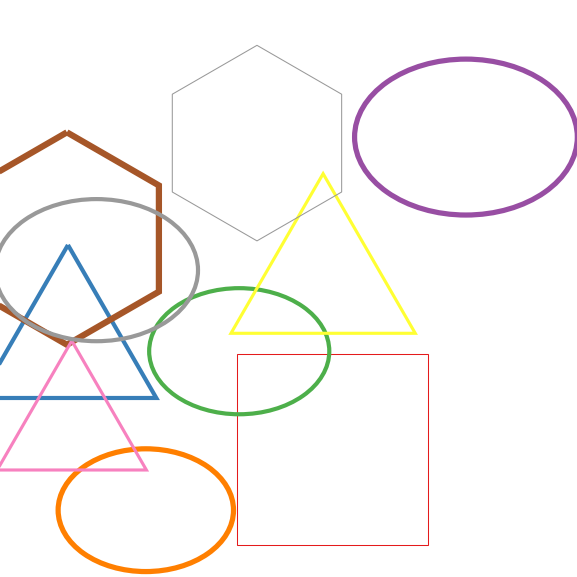[{"shape": "square", "thickness": 0.5, "radius": 0.83, "center": [0.576, 0.221]}, {"shape": "triangle", "thickness": 2, "radius": 0.88, "center": [0.118, 0.398]}, {"shape": "oval", "thickness": 2, "radius": 0.78, "center": [0.414, 0.391]}, {"shape": "oval", "thickness": 2.5, "radius": 0.96, "center": [0.807, 0.762]}, {"shape": "oval", "thickness": 2.5, "radius": 0.76, "center": [0.252, 0.116]}, {"shape": "triangle", "thickness": 1.5, "radius": 0.92, "center": [0.56, 0.514]}, {"shape": "hexagon", "thickness": 3, "radius": 0.92, "center": [0.116, 0.586]}, {"shape": "triangle", "thickness": 1.5, "radius": 0.75, "center": [0.124, 0.26]}, {"shape": "oval", "thickness": 2, "radius": 0.88, "center": [0.167, 0.531]}, {"shape": "hexagon", "thickness": 0.5, "radius": 0.85, "center": [0.445, 0.751]}]